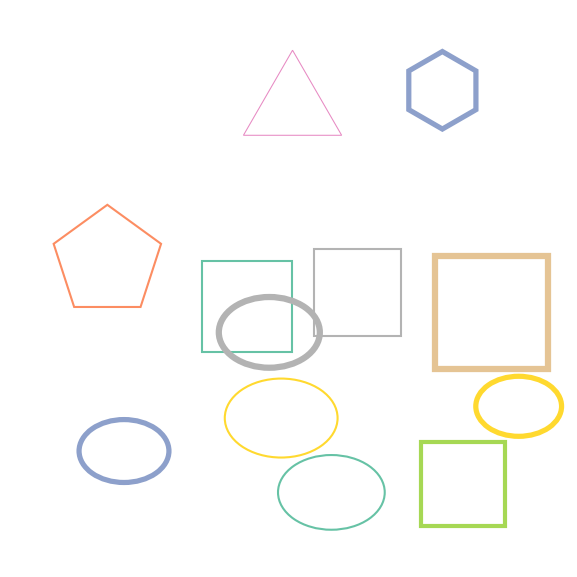[{"shape": "oval", "thickness": 1, "radius": 0.46, "center": [0.574, 0.147]}, {"shape": "square", "thickness": 1, "radius": 0.39, "center": [0.428, 0.468]}, {"shape": "pentagon", "thickness": 1, "radius": 0.49, "center": [0.186, 0.547]}, {"shape": "hexagon", "thickness": 2.5, "radius": 0.34, "center": [0.766, 0.843]}, {"shape": "oval", "thickness": 2.5, "radius": 0.39, "center": [0.215, 0.218]}, {"shape": "triangle", "thickness": 0.5, "radius": 0.49, "center": [0.507, 0.814]}, {"shape": "square", "thickness": 2, "radius": 0.36, "center": [0.802, 0.161]}, {"shape": "oval", "thickness": 1, "radius": 0.49, "center": [0.487, 0.275]}, {"shape": "oval", "thickness": 2.5, "radius": 0.37, "center": [0.898, 0.296]}, {"shape": "square", "thickness": 3, "radius": 0.49, "center": [0.851, 0.458]}, {"shape": "oval", "thickness": 3, "radius": 0.44, "center": [0.466, 0.424]}, {"shape": "square", "thickness": 1, "radius": 0.38, "center": [0.62, 0.493]}]